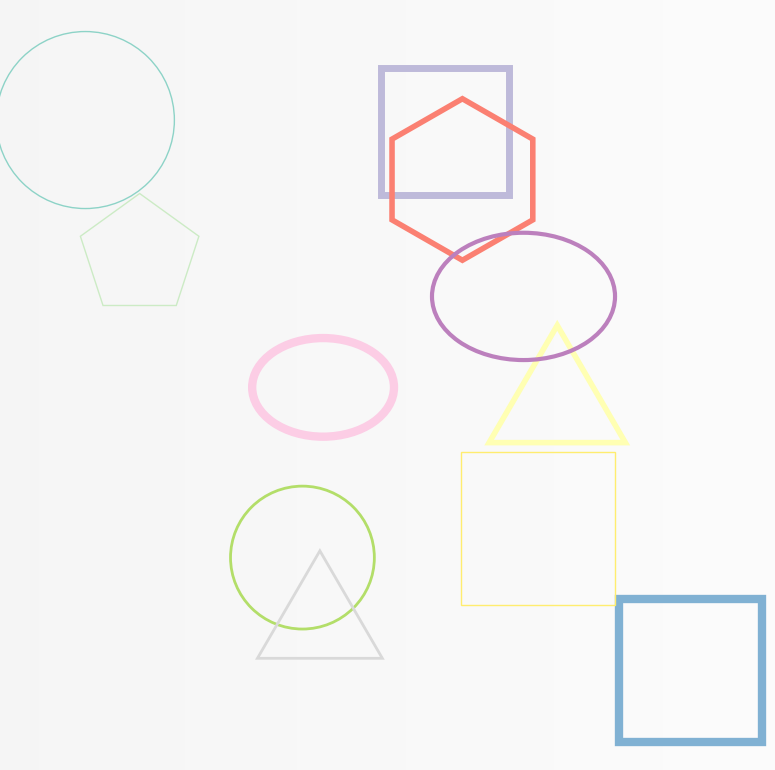[{"shape": "circle", "thickness": 0.5, "radius": 0.57, "center": [0.11, 0.844]}, {"shape": "triangle", "thickness": 2, "radius": 0.51, "center": [0.719, 0.476]}, {"shape": "square", "thickness": 2.5, "radius": 0.41, "center": [0.574, 0.829]}, {"shape": "hexagon", "thickness": 2, "radius": 0.52, "center": [0.597, 0.767]}, {"shape": "square", "thickness": 3, "radius": 0.46, "center": [0.891, 0.129]}, {"shape": "circle", "thickness": 1, "radius": 0.46, "center": [0.39, 0.276]}, {"shape": "oval", "thickness": 3, "radius": 0.46, "center": [0.417, 0.497]}, {"shape": "triangle", "thickness": 1, "radius": 0.47, "center": [0.413, 0.192]}, {"shape": "oval", "thickness": 1.5, "radius": 0.59, "center": [0.675, 0.615]}, {"shape": "pentagon", "thickness": 0.5, "radius": 0.4, "center": [0.18, 0.668]}, {"shape": "square", "thickness": 0.5, "radius": 0.5, "center": [0.695, 0.314]}]